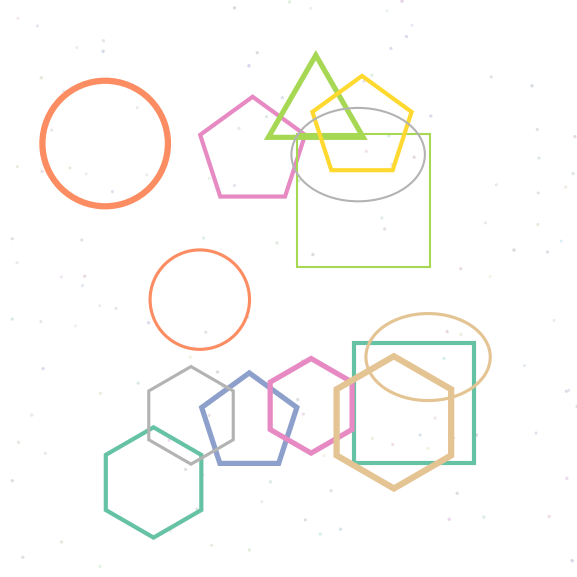[{"shape": "hexagon", "thickness": 2, "radius": 0.48, "center": [0.266, 0.164]}, {"shape": "square", "thickness": 2, "radius": 0.52, "center": [0.717, 0.302]}, {"shape": "circle", "thickness": 3, "radius": 0.54, "center": [0.182, 0.751]}, {"shape": "circle", "thickness": 1.5, "radius": 0.43, "center": [0.346, 0.48]}, {"shape": "pentagon", "thickness": 2.5, "radius": 0.43, "center": [0.432, 0.267]}, {"shape": "hexagon", "thickness": 2.5, "radius": 0.41, "center": [0.539, 0.296]}, {"shape": "pentagon", "thickness": 2, "radius": 0.48, "center": [0.437, 0.736]}, {"shape": "triangle", "thickness": 2.5, "radius": 0.47, "center": [0.547, 0.809]}, {"shape": "square", "thickness": 1, "radius": 0.58, "center": [0.63, 0.652]}, {"shape": "pentagon", "thickness": 2, "radius": 0.45, "center": [0.627, 0.777]}, {"shape": "hexagon", "thickness": 3, "radius": 0.57, "center": [0.682, 0.268]}, {"shape": "oval", "thickness": 1.5, "radius": 0.54, "center": [0.741, 0.381]}, {"shape": "hexagon", "thickness": 1.5, "radius": 0.42, "center": [0.331, 0.28]}, {"shape": "oval", "thickness": 1, "radius": 0.58, "center": [0.62, 0.731]}]